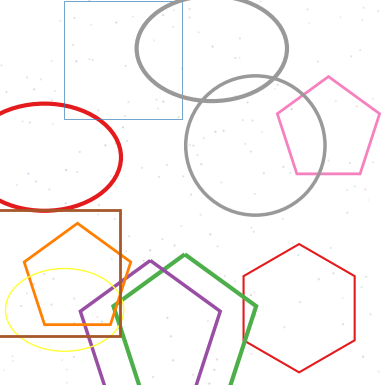[{"shape": "oval", "thickness": 3, "radius": 0.99, "center": [0.115, 0.592]}, {"shape": "hexagon", "thickness": 1.5, "radius": 0.83, "center": [0.777, 0.199]}, {"shape": "square", "thickness": 0.5, "radius": 0.76, "center": [0.32, 0.844]}, {"shape": "pentagon", "thickness": 3, "radius": 0.97, "center": [0.48, 0.145]}, {"shape": "pentagon", "thickness": 2.5, "radius": 0.96, "center": [0.39, 0.132]}, {"shape": "pentagon", "thickness": 2, "radius": 0.73, "center": [0.201, 0.274]}, {"shape": "oval", "thickness": 1, "radius": 0.77, "center": [0.168, 0.195]}, {"shape": "square", "thickness": 2, "radius": 0.81, "center": [0.148, 0.291]}, {"shape": "pentagon", "thickness": 2, "radius": 0.7, "center": [0.853, 0.661]}, {"shape": "circle", "thickness": 2.5, "radius": 0.9, "center": [0.663, 0.622]}, {"shape": "oval", "thickness": 3, "radius": 0.98, "center": [0.55, 0.874]}]